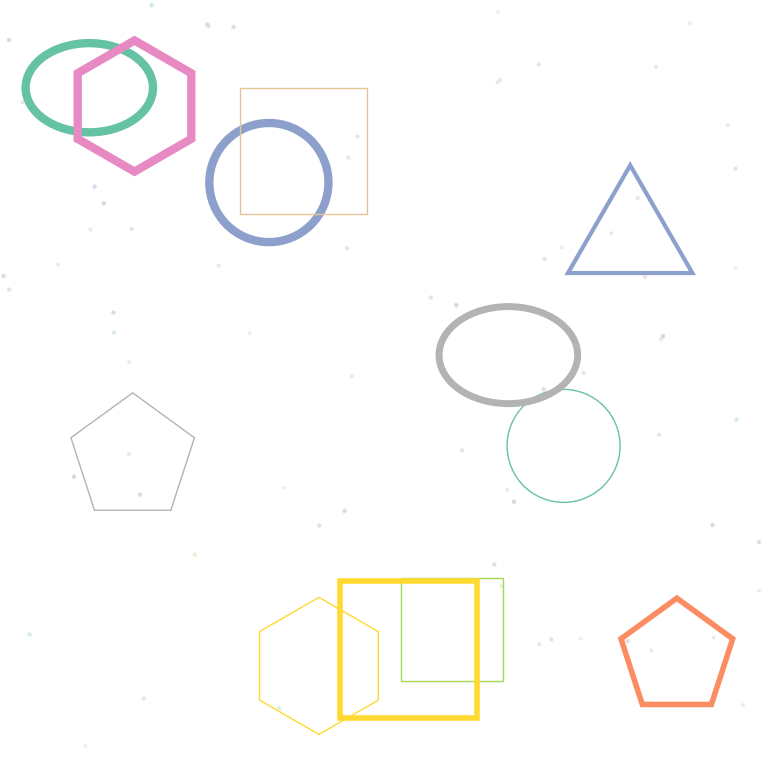[{"shape": "oval", "thickness": 3, "radius": 0.41, "center": [0.116, 0.886]}, {"shape": "circle", "thickness": 0.5, "radius": 0.37, "center": [0.732, 0.421]}, {"shape": "pentagon", "thickness": 2, "radius": 0.38, "center": [0.879, 0.147]}, {"shape": "circle", "thickness": 3, "radius": 0.39, "center": [0.349, 0.763]}, {"shape": "triangle", "thickness": 1.5, "radius": 0.47, "center": [0.818, 0.692]}, {"shape": "hexagon", "thickness": 3, "radius": 0.43, "center": [0.175, 0.862]}, {"shape": "square", "thickness": 0.5, "radius": 0.33, "center": [0.587, 0.182]}, {"shape": "square", "thickness": 2, "radius": 0.45, "center": [0.53, 0.157]}, {"shape": "hexagon", "thickness": 0.5, "radius": 0.45, "center": [0.414, 0.135]}, {"shape": "square", "thickness": 0.5, "radius": 0.41, "center": [0.394, 0.804]}, {"shape": "pentagon", "thickness": 0.5, "radius": 0.42, "center": [0.172, 0.405]}, {"shape": "oval", "thickness": 2.5, "radius": 0.45, "center": [0.66, 0.539]}]